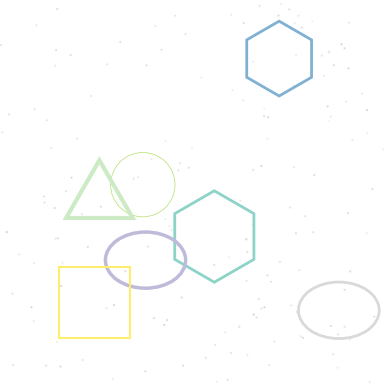[{"shape": "hexagon", "thickness": 2, "radius": 0.59, "center": [0.557, 0.386]}, {"shape": "oval", "thickness": 2.5, "radius": 0.52, "center": [0.378, 0.324]}, {"shape": "hexagon", "thickness": 2, "radius": 0.49, "center": [0.725, 0.848]}, {"shape": "circle", "thickness": 0.5, "radius": 0.42, "center": [0.371, 0.52]}, {"shape": "oval", "thickness": 2, "radius": 0.52, "center": [0.88, 0.194]}, {"shape": "triangle", "thickness": 3, "radius": 0.5, "center": [0.258, 0.484]}, {"shape": "square", "thickness": 1.5, "radius": 0.46, "center": [0.245, 0.214]}]